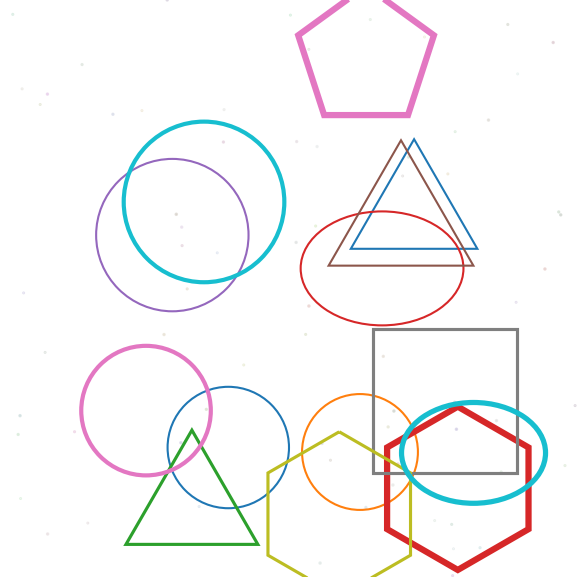[{"shape": "circle", "thickness": 1, "radius": 0.53, "center": [0.395, 0.224]}, {"shape": "triangle", "thickness": 1, "radius": 0.63, "center": [0.717, 0.632]}, {"shape": "circle", "thickness": 1, "radius": 0.5, "center": [0.623, 0.216]}, {"shape": "triangle", "thickness": 1.5, "radius": 0.66, "center": [0.332, 0.122]}, {"shape": "oval", "thickness": 1, "radius": 0.7, "center": [0.662, 0.534]}, {"shape": "hexagon", "thickness": 3, "radius": 0.71, "center": [0.793, 0.154]}, {"shape": "circle", "thickness": 1, "radius": 0.66, "center": [0.298, 0.592]}, {"shape": "triangle", "thickness": 1, "radius": 0.72, "center": [0.694, 0.612]}, {"shape": "circle", "thickness": 2, "radius": 0.56, "center": [0.253, 0.288]}, {"shape": "pentagon", "thickness": 3, "radius": 0.62, "center": [0.634, 0.9]}, {"shape": "square", "thickness": 1.5, "radius": 0.62, "center": [0.771, 0.305]}, {"shape": "hexagon", "thickness": 1.5, "radius": 0.71, "center": [0.587, 0.109]}, {"shape": "oval", "thickness": 2.5, "radius": 0.62, "center": [0.82, 0.215]}, {"shape": "circle", "thickness": 2, "radius": 0.7, "center": [0.353, 0.649]}]